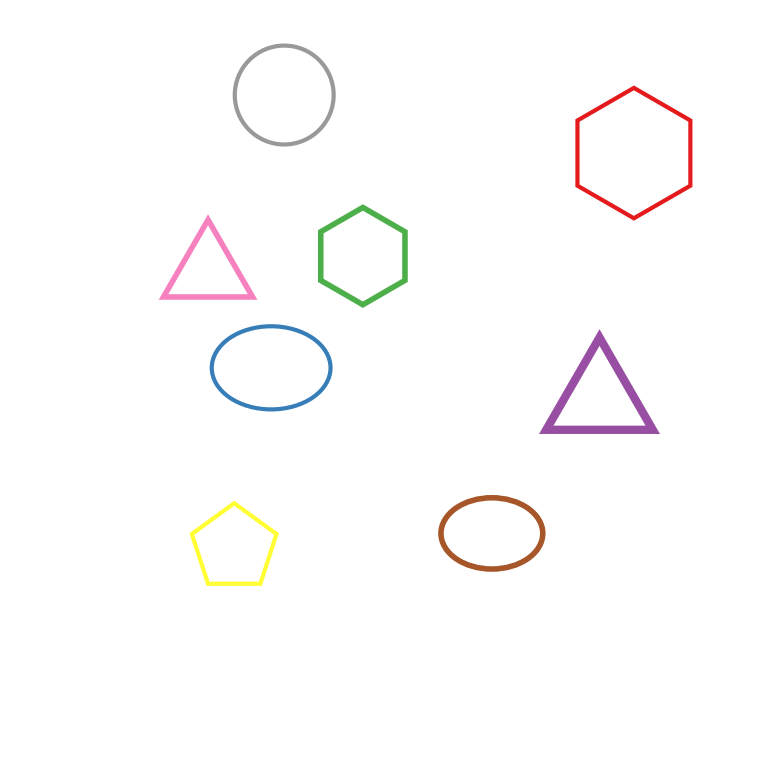[{"shape": "hexagon", "thickness": 1.5, "radius": 0.42, "center": [0.823, 0.801]}, {"shape": "oval", "thickness": 1.5, "radius": 0.39, "center": [0.352, 0.522]}, {"shape": "hexagon", "thickness": 2, "radius": 0.32, "center": [0.471, 0.667]}, {"shape": "triangle", "thickness": 3, "radius": 0.4, "center": [0.779, 0.482]}, {"shape": "pentagon", "thickness": 1.5, "radius": 0.29, "center": [0.304, 0.289]}, {"shape": "oval", "thickness": 2, "radius": 0.33, "center": [0.639, 0.307]}, {"shape": "triangle", "thickness": 2, "radius": 0.33, "center": [0.27, 0.648]}, {"shape": "circle", "thickness": 1.5, "radius": 0.32, "center": [0.369, 0.877]}]